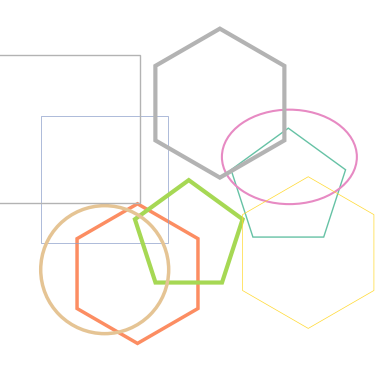[{"shape": "pentagon", "thickness": 1, "radius": 0.78, "center": [0.749, 0.511]}, {"shape": "hexagon", "thickness": 2.5, "radius": 0.91, "center": [0.357, 0.289]}, {"shape": "square", "thickness": 0.5, "radius": 0.83, "center": [0.272, 0.535]}, {"shape": "oval", "thickness": 1.5, "radius": 0.88, "center": [0.752, 0.593]}, {"shape": "pentagon", "thickness": 3, "radius": 0.74, "center": [0.49, 0.385]}, {"shape": "hexagon", "thickness": 0.5, "radius": 0.99, "center": [0.801, 0.344]}, {"shape": "circle", "thickness": 2.5, "radius": 0.83, "center": [0.272, 0.3]}, {"shape": "hexagon", "thickness": 3, "radius": 0.97, "center": [0.571, 0.732]}, {"shape": "square", "thickness": 1, "radius": 0.97, "center": [0.17, 0.665]}]